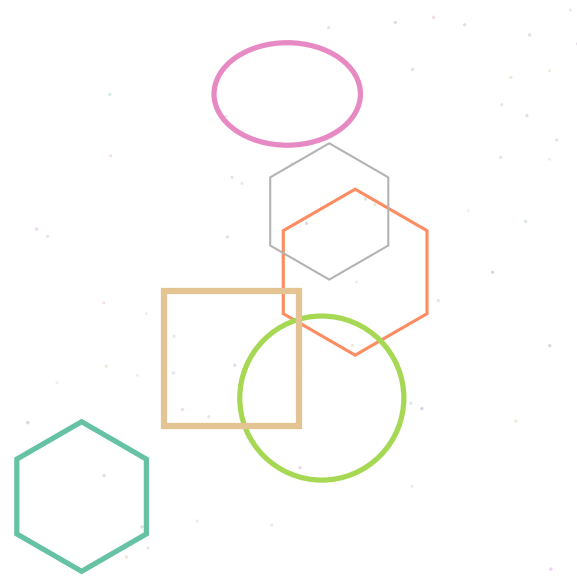[{"shape": "hexagon", "thickness": 2.5, "radius": 0.65, "center": [0.141, 0.139]}, {"shape": "hexagon", "thickness": 1.5, "radius": 0.72, "center": [0.615, 0.528]}, {"shape": "oval", "thickness": 2.5, "radius": 0.63, "center": [0.497, 0.836]}, {"shape": "circle", "thickness": 2.5, "radius": 0.71, "center": [0.557, 0.31]}, {"shape": "square", "thickness": 3, "radius": 0.58, "center": [0.4, 0.379]}, {"shape": "hexagon", "thickness": 1, "radius": 0.59, "center": [0.57, 0.633]}]